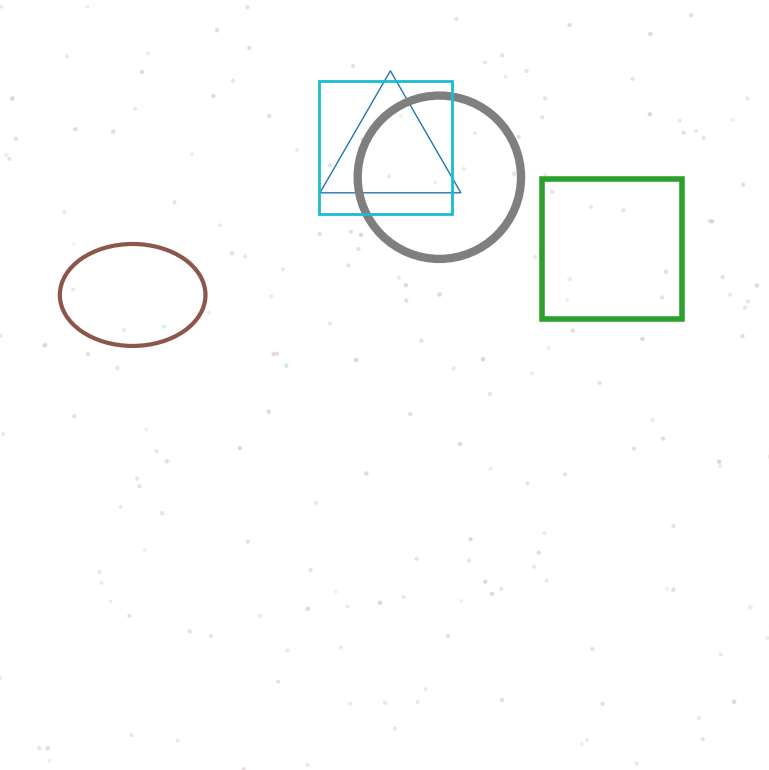[{"shape": "triangle", "thickness": 0.5, "radius": 0.53, "center": [0.507, 0.802]}, {"shape": "square", "thickness": 2, "radius": 0.45, "center": [0.795, 0.677]}, {"shape": "oval", "thickness": 1.5, "radius": 0.47, "center": [0.172, 0.617]}, {"shape": "circle", "thickness": 3, "radius": 0.53, "center": [0.571, 0.77]}, {"shape": "square", "thickness": 1, "radius": 0.43, "center": [0.501, 0.809]}]